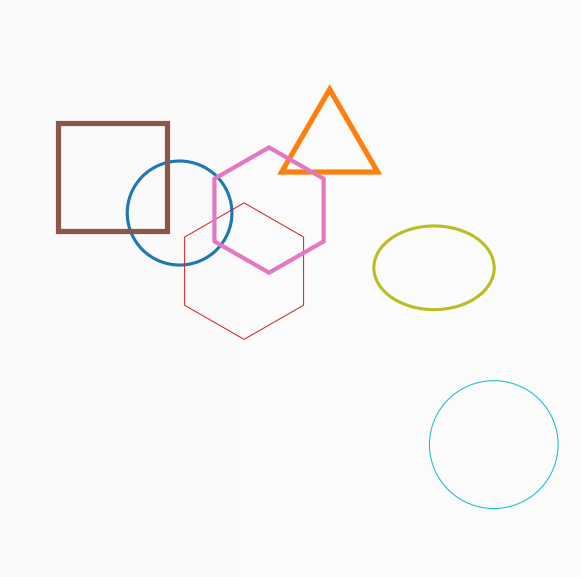[{"shape": "circle", "thickness": 1.5, "radius": 0.45, "center": [0.309, 0.63]}, {"shape": "triangle", "thickness": 2.5, "radius": 0.48, "center": [0.567, 0.749]}, {"shape": "hexagon", "thickness": 0.5, "radius": 0.59, "center": [0.42, 0.53]}, {"shape": "square", "thickness": 2.5, "radius": 0.47, "center": [0.193, 0.693]}, {"shape": "hexagon", "thickness": 2, "radius": 0.54, "center": [0.463, 0.635]}, {"shape": "oval", "thickness": 1.5, "radius": 0.52, "center": [0.747, 0.535]}, {"shape": "circle", "thickness": 0.5, "radius": 0.55, "center": [0.85, 0.229]}]